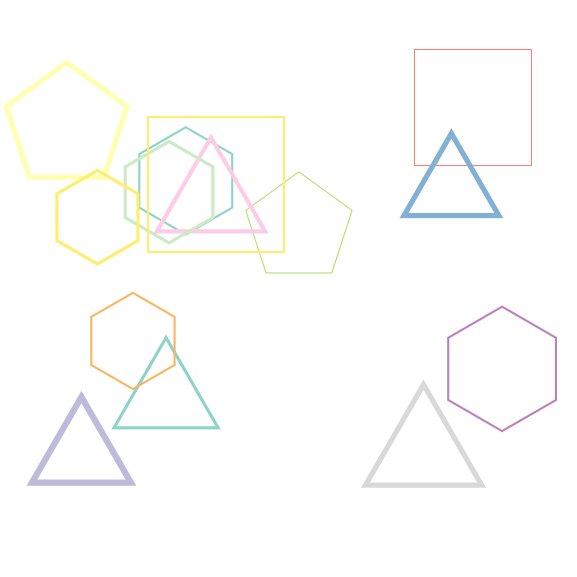[{"shape": "hexagon", "thickness": 1, "radius": 0.46, "center": [0.322, 0.686]}, {"shape": "triangle", "thickness": 1.5, "radius": 0.52, "center": [0.288, 0.31]}, {"shape": "pentagon", "thickness": 2.5, "radius": 0.55, "center": [0.115, 0.781]}, {"shape": "triangle", "thickness": 3, "radius": 0.49, "center": [0.141, 0.213]}, {"shape": "square", "thickness": 0.5, "radius": 0.51, "center": [0.818, 0.814]}, {"shape": "triangle", "thickness": 2.5, "radius": 0.47, "center": [0.782, 0.673]}, {"shape": "hexagon", "thickness": 1, "radius": 0.42, "center": [0.23, 0.409]}, {"shape": "pentagon", "thickness": 0.5, "radius": 0.48, "center": [0.518, 0.605]}, {"shape": "triangle", "thickness": 2, "radius": 0.54, "center": [0.365, 0.653]}, {"shape": "triangle", "thickness": 2.5, "radius": 0.58, "center": [0.733, 0.217]}, {"shape": "hexagon", "thickness": 1, "radius": 0.54, "center": [0.869, 0.36]}, {"shape": "hexagon", "thickness": 1.5, "radius": 0.44, "center": [0.293, 0.666]}, {"shape": "hexagon", "thickness": 1.5, "radius": 0.41, "center": [0.169, 0.623]}, {"shape": "square", "thickness": 1, "radius": 0.59, "center": [0.374, 0.68]}]